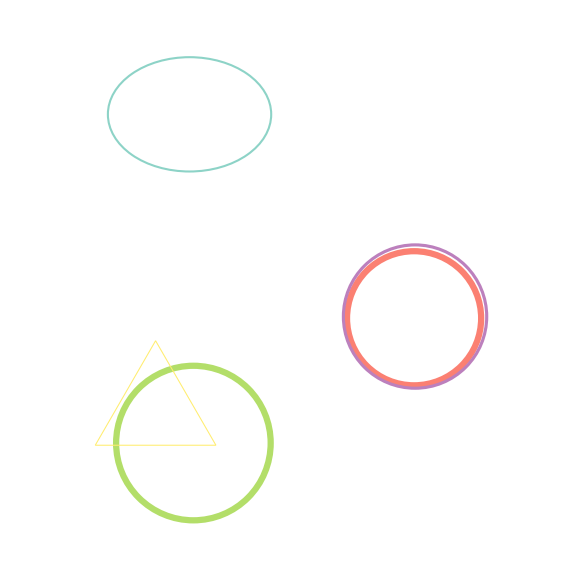[{"shape": "oval", "thickness": 1, "radius": 0.71, "center": [0.328, 0.801]}, {"shape": "circle", "thickness": 3, "radius": 0.58, "center": [0.717, 0.448]}, {"shape": "circle", "thickness": 3, "radius": 0.67, "center": [0.335, 0.232]}, {"shape": "circle", "thickness": 1.5, "radius": 0.62, "center": [0.719, 0.451]}, {"shape": "triangle", "thickness": 0.5, "radius": 0.6, "center": [0.269, 0.288]}]